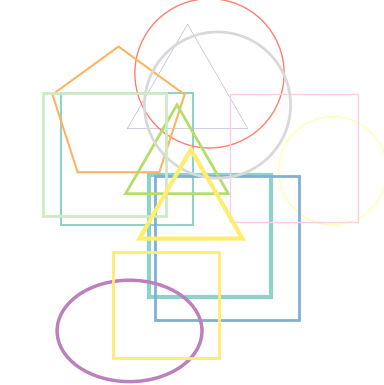[{"shape": "square", "thickness": 3, "radius": 0.79, "center": [0.545, 0.386]}, {"shape": "square", "thickness": 1.5, "radius": 0.85, "center": [0.329, 0.587]}, {"shape": "circle", "thickness": 1, "radius": 0.7, "center": [0.865, 0.556]}, {"shape": "triangle", "thickness": 0.5, "radius": 0.9, "center": [0.487, 0.756]}, {"shape": "circle", "thickness": 1, "radius": 0.97, "center": [0.544, 0.809]}, {"shape": "square", "thickness": 2, "radius": 0.93, "center": [0.589, 0.355]}, {"shape": "pentagon", "thickness": 1.5, "radius": 0.9, "center": [0.308, 0.699]}, {"shape": "triangle", "thickness": 2, "radius": 0.77, "center": [0.46, 0.574]}, {"shape": "square", "thickness": 1, "radius": 0.83, "center": [0.763, 0.589]}, {"shape": "circle", "thickness": 2, "radius": 0.95, "center": [0.565, 0.727]}, {"shape": "oval", "thickness": 2.5, "radius": 0.94, "center": [0.336, 0.14]}, {"shape": "square", "thickness": 2, "radius": 0.8, "center": [0.271, 0.598]}, {"shape": "triangle", "thickness": 3, "radius": 0.77, "center": [0.496, 0.458]}, {"shape": "square", "thickness": 2, "radius": 0.69, "center": [0.43, 0.209]}]